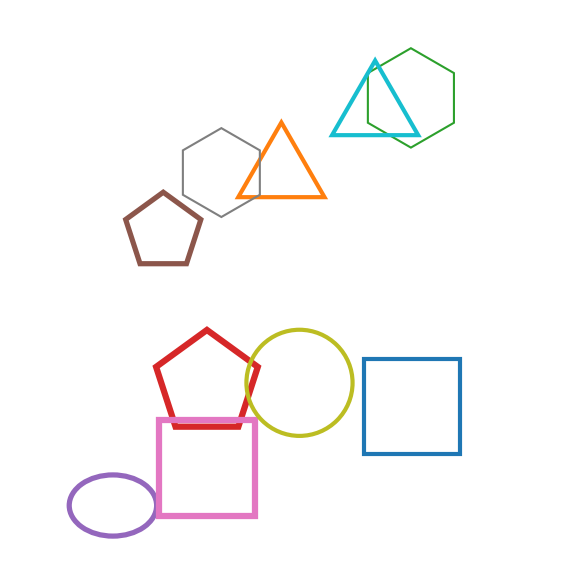[{"shape": "square", "thickness": 2, "radius": 0.41, "center": [0.713, 0.295]}, {"shape": "triangle", "thickness": 2, "radius": 0.43, "center": [0.487, 0.701]}, {"shape": "hexagon", "thickness": 1, "radius": 0.43, "center": [0.712, 0.83]}, {"shape": "pentagon", "thickness": 3, "radius": 0.46, "center": [0.358, 0.335]}, {"shape": "oval", "thickness": 2.5, "radius": 0.38, "center": [0.196, 0.124]}, {"shape": "pentagon", "thickness": 2.5, "radius": 0.34, "center": [0.283, 0.598]}, {"shape": "square", "thickness": 3, "radius": 0.42, "center": [0.358, 0.189]}, {"shape": "hexagon", "thickness": 1, "radius": 0.38, "center": [0.383, 0.7]}, {"shape": "circle", "thickness": 2, "radius": 0.46, "center": [0.519, 0.336]}, {"shape": "triangle", "thickness": 2, "radius": 0.43, "center": [0.65, 0.808]}]